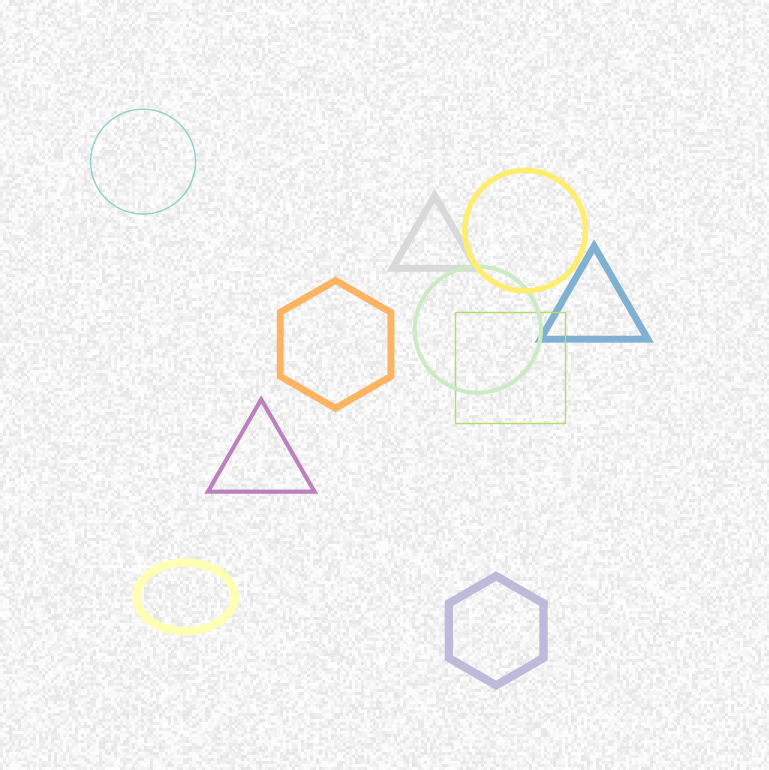[{"shape": "circle", "thickness": 0.5, "radius": 0.34, "center": [0.186, 0.79]}, {"shape": "oval", "thickness": 3, "radius": 0.32, "center": [0.241, 0.225]}, {"shape": "hexagon", "thickness": 3, "radius": 0.35, "center": [0.644, 0.181]}, {"shape": "triangle", "thickness": 2.5, "radius": 0.4, "center": [0.772, 0.6]}, {"shape": "hexagon", "thickness": 2.5, "radius": 0.41, "center": [0.436, 0.553]}, {"shape": "square", "thickness": 0.5, "radius": 0.36, "center": [0.663, 0.523]}, {"shape": "triangle", "thickness": 2.5, "radius": 0.32, "center": [0.564, 0.683]}, {"shape": "triangle", "thickness": 1.5, "radius": 0.4, "center": [0.339, 0.401]}, {"shape": "circle", "thickness": 1.5, "radius": 0.41, "center": [0.621, 0.572]}, {"shape": "circle", "thickness": 2, "radius": 0.39, "center": [0.682, 0.7]}]